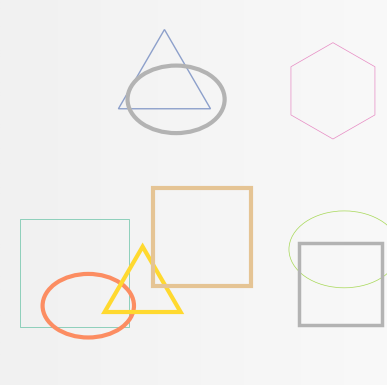[{"shape": "square", "thickness": 0.5, "radius": 0.7, "center": [0.192, 0.29]}, {"shape": "oval", "thickness": 3, "radius": 0.59, "center": [0.228, 0.206]}, {"shape": "triangle", "thickness": 1, "radius": 0.69, "center": [0.424, 0.786]}, {"shape": "hexagon", "thickness": 0.5, "radius": 0.63, "center": [0.859, 0.764]}, {"shape": "oval", "thickness": 0.5, "radius": 0.71, "center": [0.888, 0.352]}, {"shape": "triangle", "thickness": 3, "radius": 0.57, "center": [0.368, 0.246]}, {"shape": "square", "thickness": 3, "radius": 0.64, "center": [0.521, 0.385]}, {"shape": "square", "thickness": 2.5, "radius": 0.53, "center": [0.879, 0.262]}, {"shape": "oval", "thickness": 3, "radius": 0.63, "center": [0.454, 0.742]}]